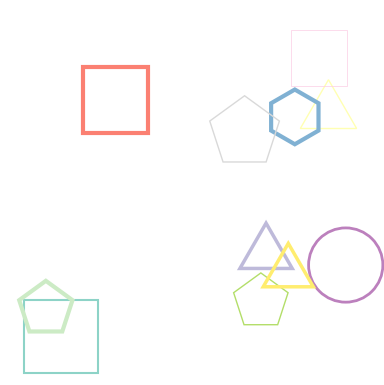[{"shape": "square", "thickness": 1.5, "radius": 0.48, "center": [0.158, 0.126]}, {"shape": "triangle", "thickness": 1, "radius": 0.42, "center": [0.853, 0.708]}, {"shape": "triangle", "thickness": 2.5, "radius": 0.39, "center": [0.691, 0.342]}, {"shape": "square", "thickness": 3, "radius": 0.42, "center": [0.299, 0.74]}, {"shape": "hexagon", "thickness": 3, "radius": 0.36, "center": [0.766, 0.696]}, {"shape": "pentagon", "thickness": 1, "radius": 0.37, "center": [0.678, 0.217]}, {"shape": "square", "thickness": 0.5, "radius": 0.36, "center": [0.829, 0.851]}, {"shape": "pentagon", "thickness": 1, "radius": 0.48, "center": [0.635, 0.656]}, {"shape": "circle", "thickness": 2, "radius": 0.48, "center": [0.898, 0.312]}, {"shape": "pentagon", "thickness": 3, "radius": 0.36, "center": [0.119, 0.198]}, {"shape": "triangle", "thickness": 2.5, "radius": 0.38, "center": [0.749, 0.293]}]